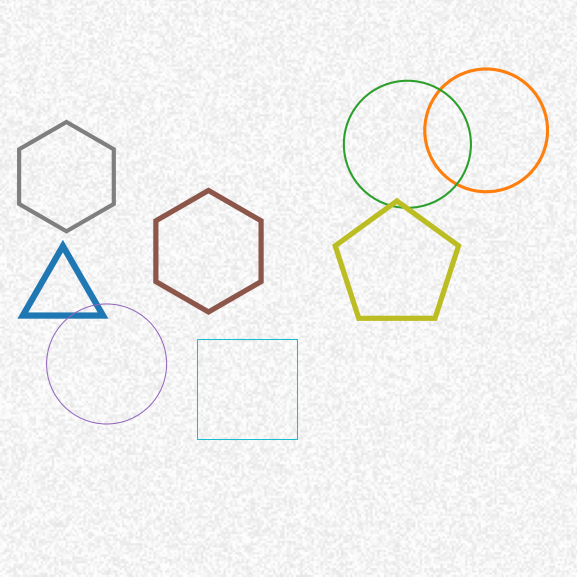[{"shape": "triangle", "thickness": 3, "radius": 0.4, "center": [0.109, 0.493]}, {"shape": "circle", "thickness": 1.5, "radius": 0.53, "center": [0.842, 0.773]}, {"shape": "circle", "thickness": 1, "radius": 0.55, "center": [0.705, 0.749]}, {"shape": "circle", "thickness": 0.5, "radius": 0.52, "center": [0.185, 0.369]}, {"shape": "hexagon", "thickness": 2.5, "radius": 0.53, "center": [0.361, 0.564]}, {"shape": "hexagon", "thickness": 2, "radius": 0.47, "center": [0.115, 0.693]}, {"shape": "pentagon", "thickness": 2.5, "radius": 0.56, "center": [0.687, 0.539]}, {"shape": "square", "thickness": 0.5, "radius": 0.43, "center": [0.428, 0.325]}]